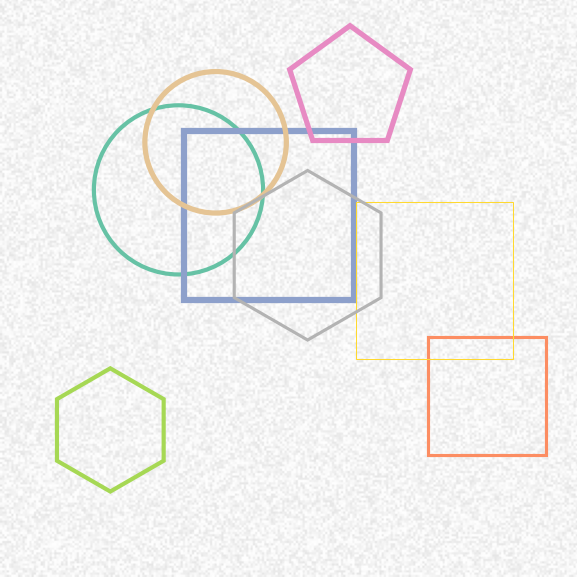[{"shape": "circle", "thickness": 2, "radius": 0.73, "center": [0.309, 0.67]}, {"shape": "square", "thickness": 1.5, "radius": 0.51, "center": [0.843, 0.314]}, {"shape": "square", "thickness": 3, "radius": 0.73, "center": [0.466, 0.626]}, {"shape": "pentagon", "thickness": 2.5, "radius": 0.55, "center": [0.606, 0.845]}, {"shape": "hexagon", "thickness": 2, "radius": 0.53, "center": [0.191, 0.255]}, {"shape": "square", "thickness": 0.5, "radius": 0.68, "center": [0.752, 0.513]}, {"shape": "circle", "thickness": 2.5, "radius": 0.61, "center": [0.373, 0.753]}, {"shape": "hexagon", "thickness": 1.5, "radius": 0.73, "center": [0.533, 0.557]}]